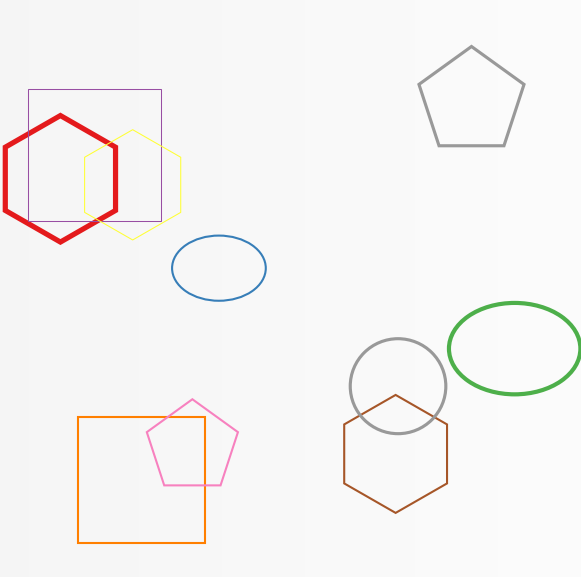[{"shape": "hexagon", "thickness": 2.5, "radius": 0.55, "center": [0.104, 0.69]}, {"shape": "oval", "thickness": 1, "radius": 0.4, "center": [0.377, 0.535]}, {"shape": "oval", "thickness": 2, "radius": 0.57, "center": [0.885, 0.395]}, {"shape": "square", "thickness": 0.5, "radius": 0.57, "center": [0.162, 0.731]}, {"shape": "square", "thickness": 1, "radius": 0.54, "center": [0.243, 0.168]}, {"shape": "hexagon", "thickness": 0.5, "radius": 0.48, "center": [0.228, 0.679]}, {"shape": "hexagon", "thickness": 1, "radius": 0.51, "center": [0.681, 0.213]}, {"shape": "pentagon", "thickness": 1, "radius": 0.41, "center": [0.331, 0.225]}, {"shape": "pentagon", "thickness": 1.5, "radius": 0.48, "center": [0.811, 0.824]}, {"shape": "circle", "thickness": 1.5, "radius": 0.41, "center": [0.685, 0.33]}]